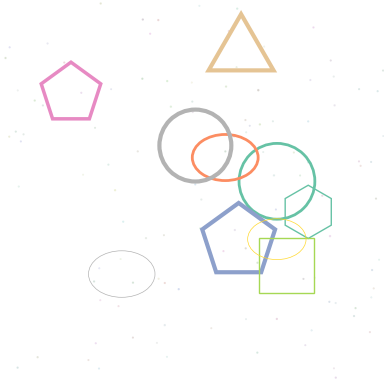[{"shape": "hexagon", "thickness": 1, "radius": 0.35, "center": [0.801, 0.45]}, {"shape": "circle", "thickness": 2, "radius": 0.49, "center": [0.719, 0.529]}, {"shape": "oval", "thickness": 2, "radius": 0.43, "center": [0.585, 0.591]}, {"shape": "pentagon", "thickness": 3, "radius": 0.5, "center": [0.62, 0.373]}, {"shape": "pentagon", "thickness": 2.5, "radius": 0.41, "center": [0.184, 0.757]}, {"shape": "square", "thickness": 1, "radius": 0.35, "center": [0.743, 0.31]}, {"shape": "oval", "thickness": 0.5, "radius": 0.38, "center": [0.719, 0.379]}, {"shape": "triangle", "thickness": 3, "radius": 0.49, "center": [0.626, 0.866]}, {"shape": "oval", "thickness": 0.5, "radius": 0.43, "center": [0.316, 0.288]}, {"shape": "circle", "thickness": 3, "radius": 0.47, "center": [0.507, 0.622]}]